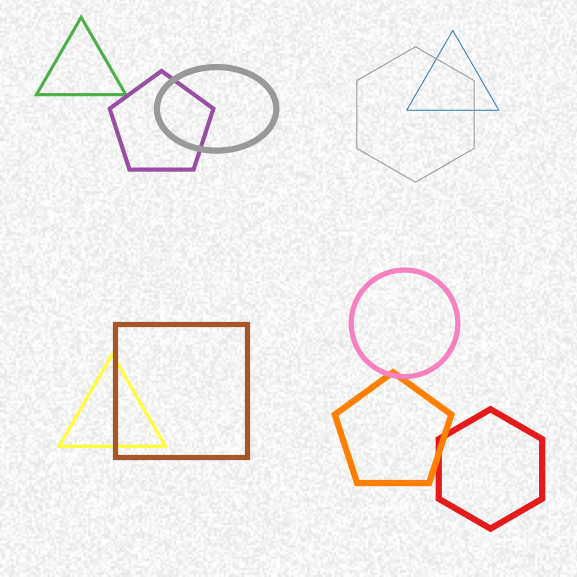[{"shape": "hexagon", "thickness": 3, "radius": 0.52, "center": [0.849, 0.187]}, {"shape": "triangle", "thickness": 0.5, "radius": 0.46, "center": [0.784, 0.854]}, {"shape": "triangle", "thickness": 1.5, "radius": 0.45, "center": [0.141, 0.88]}, {"shape": "pentagon", "thickness": 2, "radius": 0.47, "center": [0.28, 0.782]}, {"shape": "pentagon", "thickness": 3, "radius": 0.53, "center": [0.681, 0.249]}, {"shape": "triangle", "thickness": 1.5, "radius": 0.53, "center": [0.194, 0.28]}, {"shape": "square", "thickness": 2.5, "radius": 0.57, "center": [0.313, 0.323]}, {"shape": "circle", "thickness": 2.5, "radius": 0.46, "center": [0.7, 0.439]}, {"shape": "oval", "thickness": 3, "radius": 0.52, "center": [0.375, 0.811]}, {"shape": "hexagon", "thickness": 0.5, "radius": 0.59, "center": [0.719, 0.801]}]